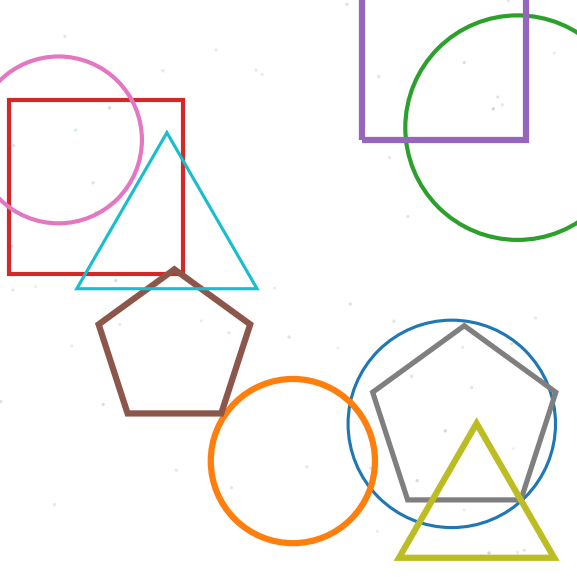[{"shape": "circle", "thickness": 1.5, "radius": 0.9, "center": [0.782, 0.265]}, {"shape": "circle", "thickness": 3, "radius": 0.71, "center": [0.507, 0.201]}, {"shape": "circle", "thickness": 2, "radius": 0.97, "center": [0.896, 0.778]}, {"shape": "square", "thickness": 2, "radius": 0.75, "center": [0.167, 0.675]}, {"shape": "square", "thickness": 3, "radius": 0.71, "center": [0.768, 0.899]}, {"shape": "pentagon", "thickness": 3, "radius": 0.69, "center": [0.302, 0.395]}, {"shape": "circle", "thickness": 2, "radius": 0.72, "center": [0.101, 0.757]}, {"shape": "pentagon", "thickness": 2.5, "radius": 0.83, "center": [0.804, 0.268]}, {"shape": "triangle", "thickness": 3, "radius": 0.78, "center": [0.825, 0.111]}, {"shape": "triangle", "thickness": 1.5, "radius": 0.9, "center": [0.289, 0.589]}]